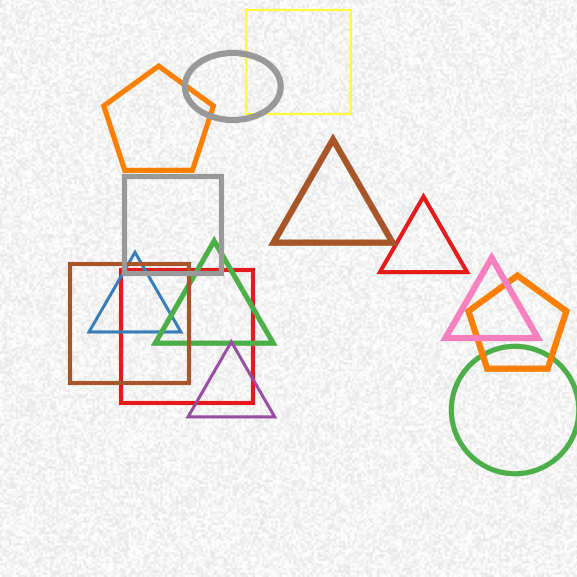[{"shape": "square", "thickness": 2, "radius": 0.57, "center": [0.324, 0.416]}, {"shape": "triangle", "thickness": 2, "radius": 0.44, "center": [0.733, 0.572]}, {"shape": "triangle", "thickness": 1.5, "radius": 0.46, "center": [0.234, 0.47]}, {"shape": "circle", "thickness": 2.5, "radius": 0.55, "center": [0.892, 0.289]}, {"shape": "triangle", "thickness": 2.5, "radius": 0.59, "center": [0.371, 0.464]}, {"shape": "triangle", "thickness": 1.5, "radius": 0.43, "center": [0.401, 0.321]}, {"shape": "pentagon", "thickness": 3, "radius": 0.45, "center": [0.896, 0.433]}, {"shape": "pentagon", "thickness": 2.5, "radius": 0.5, "center": [0.275, 0.785]}, {"shape": "square", "thickness": 1, "radius": 0.45, "center": [0.517, 0.892]}, {"shape": "triangle", "thickness": 3, "radius": 0.6, "center": [0.577, 0.638]}, {"shape": "square", "thickness": 2, "radius": 0.52, "center": [0.225, 0.439]}, {"shape": "triangle", "thickness": 3, "radius": 0.46, "center": [0.851, 0.46]}, {"shape": "oval", "thickness": 3, "radius": 0.41, "center": [0.403, 0.849]}, {"shape": "square", "thickness": 2.5, "radius": 0.42, "center": [0.299, 0.61]}]